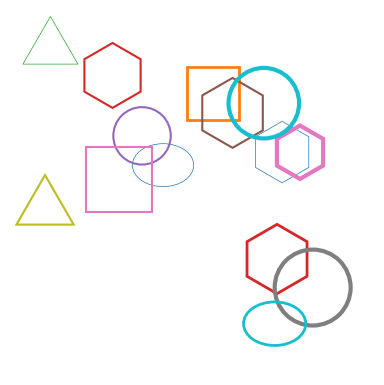[{"shape": "oval", "thickness": 0.5, "radius": 0.4, "center": [0.424, 0.571]}, {"shape": "hexagon", "thickness": 0.5, "radius": 0.4, "center": [0.733, 0.605]}, {"shape": "square", "thickness": 2, "radius": 0.34, "center": [0.554, 0.757]}, {"shape": "triangle", "thickness": 0.5, "radius": 0.41, "center": [0.131, 0.875]}, {"shape": "hexagon", "thickness": 1.5, "radius": 0.42, "center": [0.292, 0.804]}, {"shape": "hexagon", "thickness": 2, "radius": 0.45, "center": [0.72, 0.327]}, {"shape": "circle", "thickness": 1.5, "radius": 0.37, "center": [0.369, 0.647]}, {"shape": "hexagon", "thickness": 1.5, "radius": 0.45, "center": [0.604, 0.707]}, {"shape": "hexagon", "thickness": 3, "radius": 0.35, "center": [0.779, 0.605]}, {"shape": "square", "thickness": 1.5, "radius": 0.43, "center": [0.309, 0.534]}, {"shape": "circle", "thickness": 3, "radius": 0.49, "center": [0.812, 0.253]}, {"shape": "triangle", "thickness": 1.5, "radius": 0.43, "center": [0.117, 0.46]}, {"shape": "circle", "thickness": 3, "radius": 0.46, "center": [0.685, 0.732]}, {"shape": "oval", "thickness": 2, "radius": 0.4, "center": [0.713, 0.159]}]